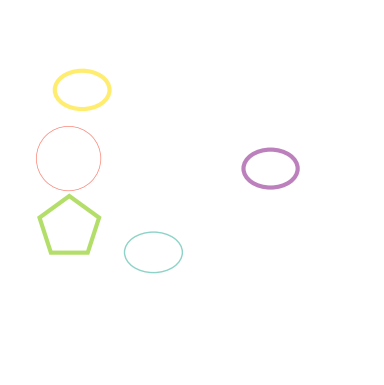[{"shape": "oval", "thickness": 1, "radius": 0.38, "center": [0.399, 0.345]}, {"shape": "circle", "thickness": 0.5, "radius": 0.42, "center": [0.178, 0.588]}, {"shape": "pentagon", "thickness": 3, "radius": 0.41, "center": [0.18, 0.41]}, {"shape": "oval", "thickness": 3, "radius": 0.35, "center": [0.703, 0.562]}, {"shape": "oval", "thickness": 3, "radius": 0.36, "center": [0.213, 0.766]}]